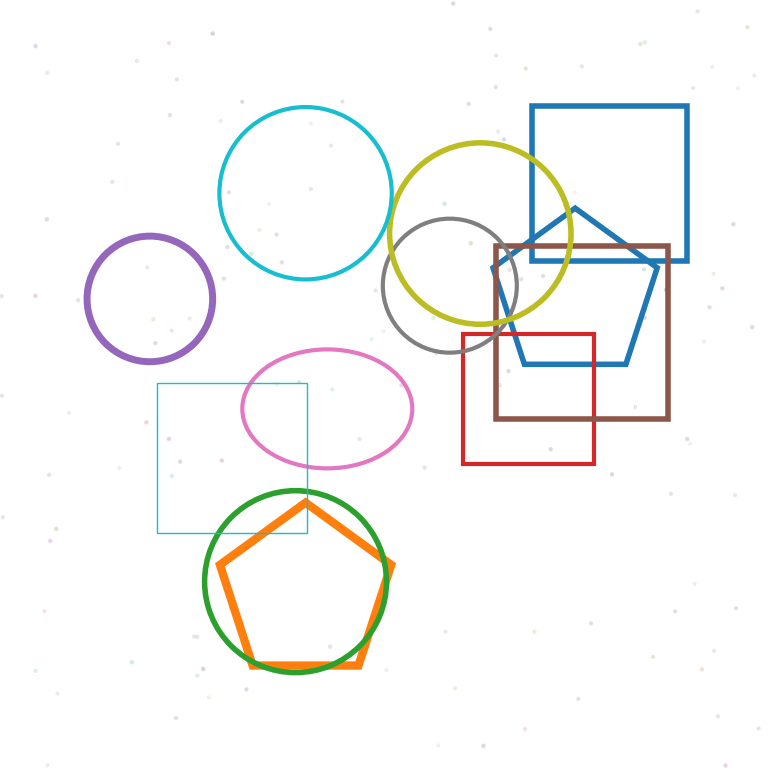[{"shape": "square", "thickness": 2, "radius": 0.51, "center": [0.792, 0.762]}, {"shape": "pentagon", "thickness": 2, "radius": 0.56, "center": [0.747, 0.618]}, {"shape": "pentagon", "thickness": 3, "radius": 0.58, "center": [0.397, 0.23]}, {"shape": "circle", "thickness": 2, "radius": 0.59, "center": [0.384, 0.245]}, {"shape": "square", "thickness": 1.5, "radius": 0.42, "center": [0.686, 0.482]}, {"shape": "circle", "thickness": 2.5, "radius": 0.41, "center": [0.195, 0.612]}, {"shape": "square", "thickness": 2, "radius": 0.56, "center": [0.756, 0.568]}, {"shape": "oval", "thickness": 1.5, "radius": 0.55, "center": [0.425, 0.469]}, {"shape": "circle", "thickness": 1.5, "radius": 0.44, "center": [0.584, 0.629]}, {"shape": "circle", "thickness": 2, "radius": 0.59, "center": [0.624, 0.697]}, {"shape": "circle", "thickness": 1.5, "radius": 0.56, "center": [0.397, 0.749]}, {"shape": "square", "thickness": 0.5, "radius": 0.49, "center": [0.301, 0.405]}]